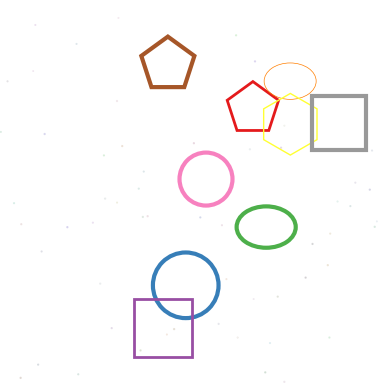[{"shape": "pentagon", "thickness": 2, "radius": 0.35, "center": [0.657, 0.718]}, {"shape": "circle", "thickness": 3, "radius": 0.43, "center": [0.482, 0.259]}, {"shape": "oval", "thickness": 3, "radius": 0.38, "center": [0.691, 0.41]}, {"shape": "square", "thickness": 2, "radius": 0.38, "center": [0.423, 0.148]}, {"shape": "oval", "thickness": 0.5, "radius": 0.34, "center": [0.754, 0.789]}, {"shape": "hexagon", "thickness": 1, "radius": 0.4, "center": [0.754, 0.677]}, {"shape": "pentagon", "thickness": 3, "radius": 0.36, "center": [0.436, 0.832]}, {"shape": "circle", "thickness": 3, "radius": 0.34, "center": [0.535, 0.535]}, {"shape": "square", "thickness": 3, "radius": 0.35, "center": [0.88, 0.681]}]